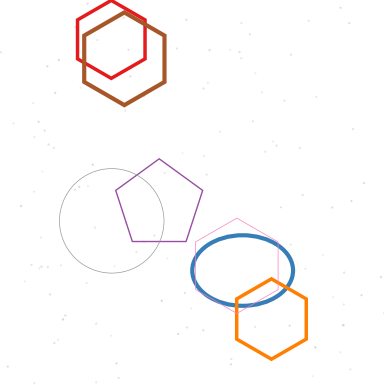[{"shape": "hexagon", "thickness": 2.5, "radius": 0.51, "center": [0.289, 0.898]}, {"shape": "oval", "thickness": 3, "radius": 0.65, "center": [0.63, 0.297]}, {"shape": "pentagon", "thickness": 1, "radius": 0.59, "center": [0.414, 0.469]}, {"shape": "hexagon", "thickness": 2.5, "radius": 0.52, "center": [0.705, 0.171]}, {"shape": "hexagon", "thickness": 3, "radius": 0.6, "center": [0.323, 0.847]}, {"shape": "hexagon", "thickness": 0.5, "radius": 0.62, "center": [0.615, 0.31]}, {"shape": "circle", "thickness": 0.5, "radius": 0.68, "center": [0.29, 0.426]}]